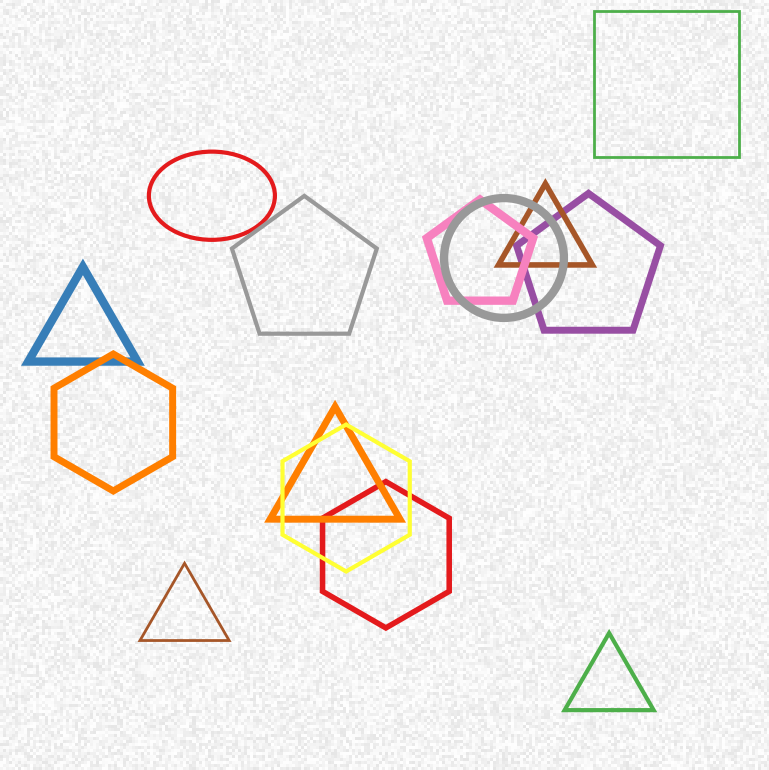[{"shape": "hexagon", "thickness": 2, "radius": 0.47, "center": [0.501, 0.28]}, {"shape": "oval", "thickness": 1.5, "radius": 0.41, "center": [0.275, 0.746]}, {"shape": "triangle", "thickness": 3, "radius": 0.41, "center": [0.108, 0.571]}, {"shape": "square", "thickness": 1, "radius": 0.47, "center": [0.865, 0.891]}, {"shape": "triangle", "thickness": 1.5, "radius": 0.33, "center": [0.791, 0.111]}, {"shape": "pentagon", "thickness": 2.5, "radius": 0.49, "center": [0.764, 0.651]}, {"shape": "triangle", "thickness": 2.5, "radius": 0.49, "center": [0.435, 0.374]}, {"shape": "hexagon", "thickness": 2.5, "radius": 0.44, "center": [0.147, 0.451]}, {"shape": "hexagon", "thickness": 1.5, "radius": 0.48, "center": [0.45, 0.353]}, {"shape": "triangle", "thickness": 1, "radius": 0.33, "center": [0.24, 0.202]}, {"shape": "triangle", "thickness": 2, "radius": 0.35, "center": [0.708, 0.691]}, {"shape": "pentagon", "thickness": 3, "radius": 0.36, "center": [0.623, 0.668]}, {"shape": "pentagon", "thickness": 1.5, "radius": 0.49, "center": [0.395, 0.647]}, {"shape": "circle", "thickness": 3, "radius": 0.39, "center": [0.655, 0.665]}]